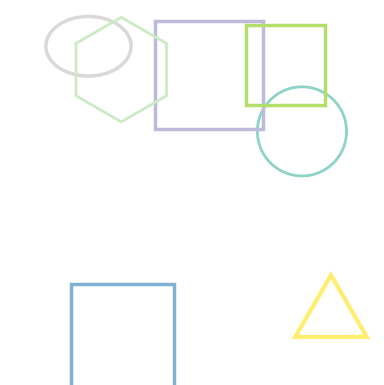[{"shape": "circle", "thickness": 2, "radius": 0.58, "center": [0.784, 0.659]}, {"shape": "square", "thickness": 2.5, "radius": 0.7, "center": [0.542, 0.805]}, {"shape": "square", "thickness": 2.5, "radius": 0.67, "center": [0.319, 0.128]}, {"shape": "square", "thickness": 2.5, "radius": 0.51, "center": [0.743, 0.831]}, {"shape": "oval", "thickness": 2.5, "radius": 0.55, "center": [0.23, 0.88]}, {"shape": "hexagon", "thickness": 2, "radius": 0.68, "center": [0.315, 0.819]}, {"shape": "triangle", "thickness": 3, "radius": 0.54, "center": [0.86, 0.178]}]